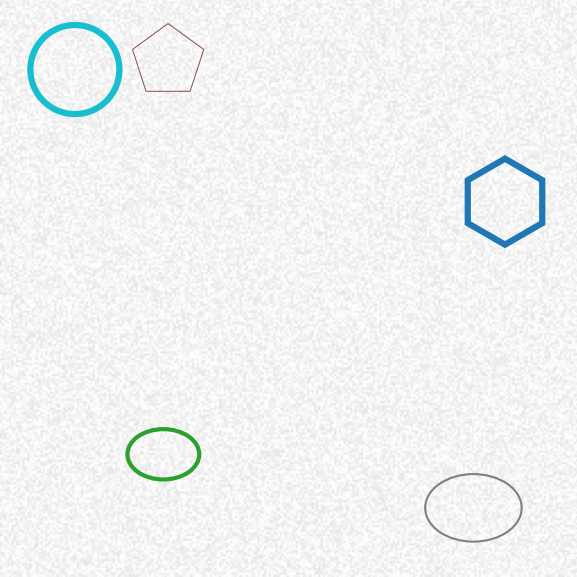[{"shape": "hexagon", "thickness": 3, "radius": 0.37, "center": [0.874, 0.65]}, {"shape": "oval", "thickness": 2, "radius": 0.31, "center": [0.283, 0.212]}, {"shape": "pentagon", "thickness": 0.5, "radius": 0.32, "center": [0.291, 0.894]}, {"shape": "oval", "thickness": 1, "radius": 0.42, "center": [0.82, 0.12]}, {"shape": "circle", "thickness": 3, "radius": 0.39, "center": [0.13, 0.879]}]